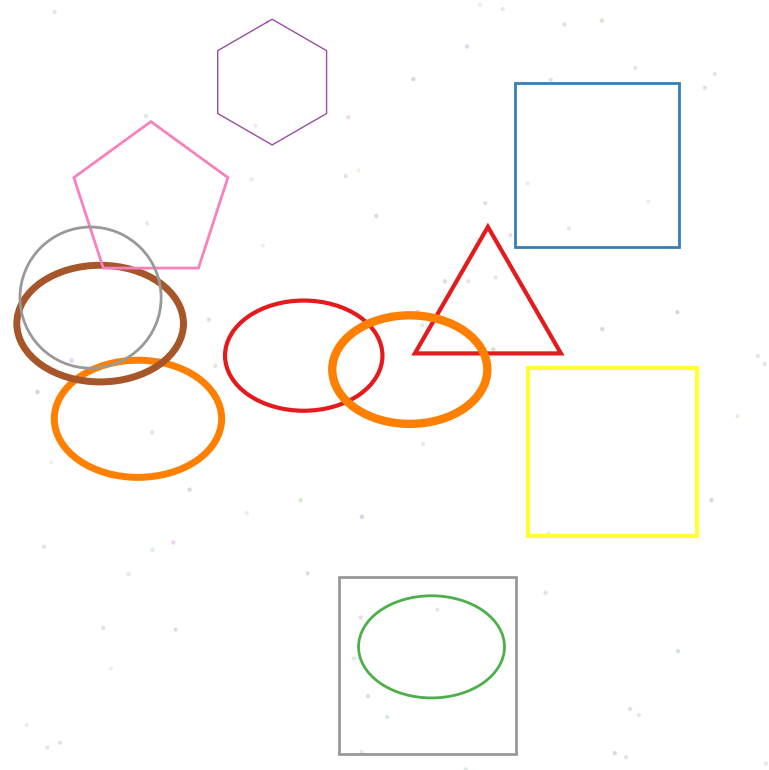[{"shape": "triangle", "thickness": 1.5, "radius": 0.55, "center": [0.634, 0.596]}, {"shape": "oval", "thickness": 1.5, "radius": 0.51, "center": [0.394, 0.538]}, {"shape": "square", "thickness": 1, "radius": 0.53, "center": [0.775, 0.785]}, {"shape": "oval", "thickness": 1, "radius": 0.47, "center": [0.56, 0.16]}, {"shape": "hexagon", "thickness": 0.5, "radius": 0.41, "center": [0.353, 0.893]}, {"shape": "oval", "thickness": 3, "radius": 0.5, "center": [0.532, 0.52]}, {"shape": "oval", "thickness": 2.5, "radius": 0.54, "center": [0.179, 0.456]}, {"shape": "square", "thickness": 1.5, "radius": 0.55, "center": [0.795, 0.413]}, {"shape": "oval", "thickness": 2.5, "radius": 0.54, "center": [0.13, 0.58]}, {"shape": "pentagon", "thickness": 1, "radius": 0.53, "center": [0.196, 0.737]}, {"shape": "square", "thickness": 1, "radius": 0.57, "center": [0.555, 0.136]}, {"shape": "circle", "thickness": 1, "radius": 0.46, "center": [0.118, 0.614]}]